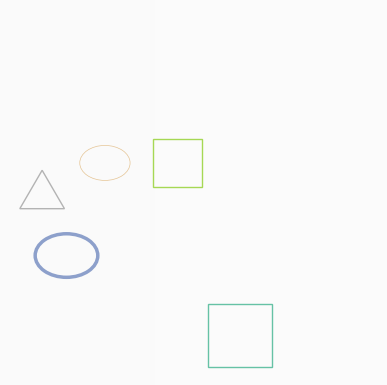[{"shape": "square", "thickness": 1, "radius": 0.41, "center": [0.62, 0.128]}, {"shape": "oval", "thickness": 2.5, "radius": 0.4, "center": [0.172, 0.336]}, {"shape": "square", "thickness": 1, "radius": 0.31, "center": [0.459, 0.577]}, {"shape": "oval", "thickness": 0.5, "radius": 0.32, "center": [0.271, 0.577]}, {"shape": "triangle", "thickness": 1, "radius": 0.33, "center": [0.109, 0.491]}]